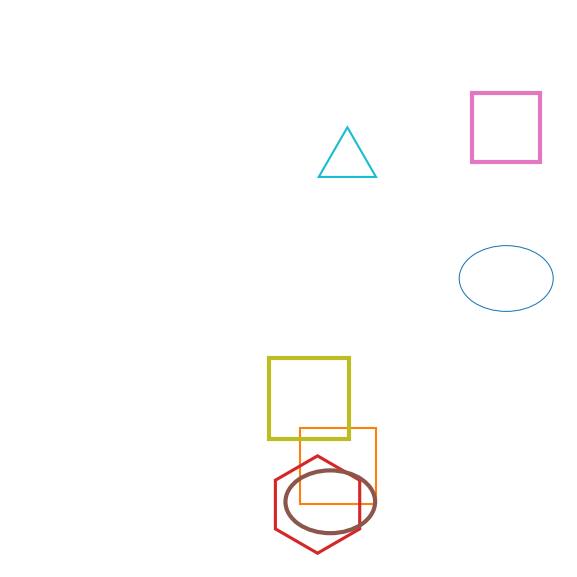[{"shape": "oval", "thickness": 0.5, "radius": 0.41, "center": [0.877, 0.517]}, {"shape": "square", "thickness": 1, "radius": 0.33, "center": [0.585, 0.193]}, {"shape": "hexagon", "thickness": 1.5, "radius": 0.42, "center": [0.55, 0.125]}, {"shape": "oval", "thickness": 2, "radius": 0.39, "center": [0.572, 0.13]}, {"shape": "square", "thickness": 2, "radius": 0.3, "center": [0.876, 0.779]}, {"shape": "square", "thickness": 2, "radius": 0.35, "center": [0.535, 0.309]}, {"shape": "triangle", "thickness": 1, "radius": 0.29, "center": [0.602, 0.721]}]